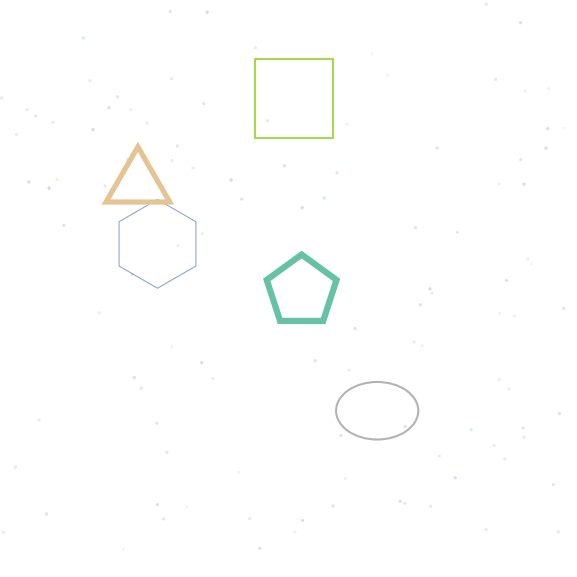[{"shape": "pentagon", "thickness": 3, "radius": 0.32, "center": [0.522, 0.495]}, {"shape": "hexagon", "thickness": 0.5, "radius": 0.38, "center": [0.273, 0.577]}, {"shape": "square", "thickness": 1, "radius": 0.34, "center": [0.509, 0.829]}, {"shape": "triangle", "thickness": 2.5, "radius": 0.32, "center": [0.239, 0.681]}, {"shape": "oval", "thickness": 1, "radius": 0.36, "center": [0.653, 0.288]}]